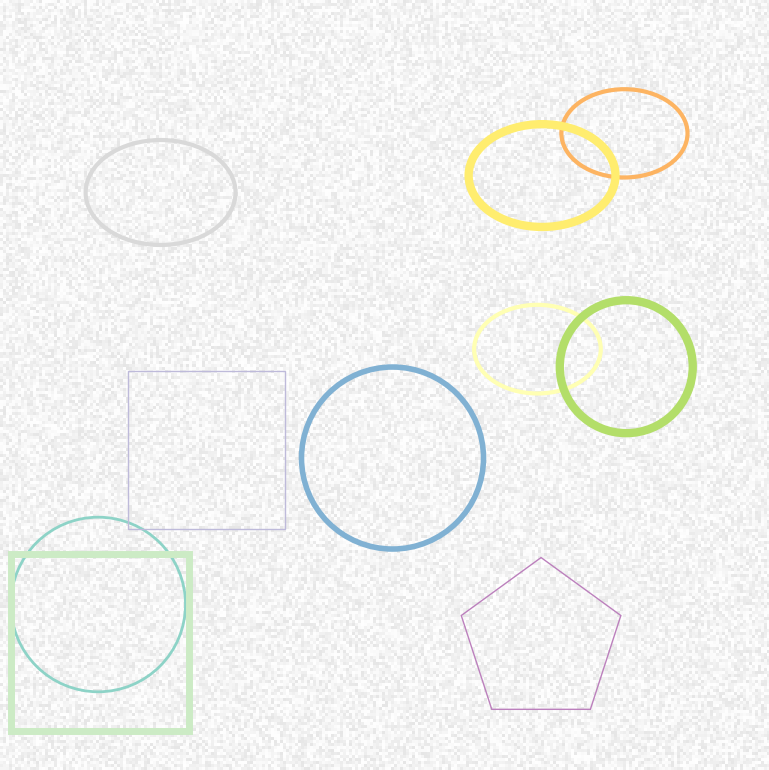[{"shape": "circle", "thickness": 1, "radius": 0.57, "center": [0.127, 0.215]}, {"shape": "oval", "thickness": 1.5, "radius": 0.41, "center": [0.698, 0.547]}, {"shape": "square", "thickness": 0.5, "radius": 0.51, "center": [0.268, 0.415]}, {"shape": "circle", "thickness": 2, "radius": 0.59, "center": [0.51, 0.405]}, {"shape": "oval", "thickness": 1.5, "radius": 0.41, "center": [0.811, 0.827]}, {"shape": "circle", "thickness": 3, "radius": 0.43, "center": [0.813, 0.524]}, {"shape": "oval", "thickness": 1.5, "radius": 0.49, "center": [0.209, 0.75]}, {"shape": "pentagon", "thickness": 0.5, "radius": 0.54, "center": [0.703, 0.167]}, {"shape": "square", "thickness": 2.5, "radius": 0.58, "center": [0.13, 0.166]}, {"shape": "oval", "thickness": 3, "radius": 0.48, "center": [0.704, 0.772]}]